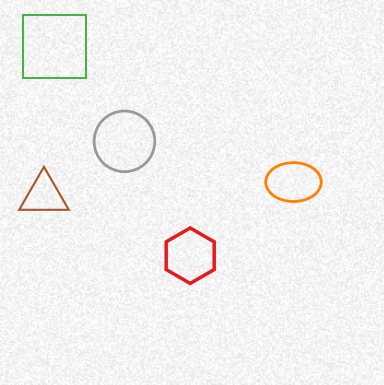[{"shape": "hexagon", "thickness": 2.5, "radius": 0.36, "center": [0.494, 0.336]}, {"shape": "square", "thickness": 1.5, "radius": 0.41, "center": [0.142, 0.879]}, {"shape": "oval", "thickness": 2, "radius": 0.36, "center": [0.762, 0.527]}, {"shape": "triangle", "thickness": 1.5, "radius": 0.37, "center": [0.114, 0.492]}, {"shape": "circle", "thickness": 2, "radius": 0.39, "center": [0.323, 0.633]}]